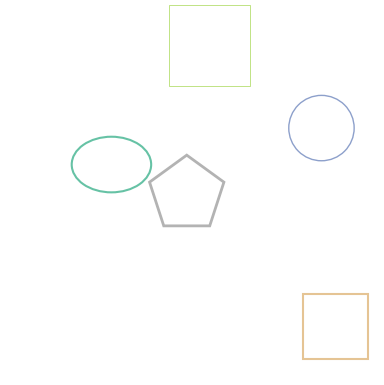[{"shape": "oval", "thickness": 1.5, "radius": 0.52, "center": [0.289, 0.573]}, {"shape": "circle", "thickness": 1, "radius": 0.42, "center": [0.835, 0.667]}, {"shape": "square", "thickness": 0.5, "radius": 0.53, "center": [0.544, 0.881]}, {"shape": "square", "thickness": 1.5, "radius": 0.42, "center": [0.871, 0.152]}, {"shape": "pentagon", "thickness": 2, "radius": 0.51, "center": [0.485, 0.495]}]